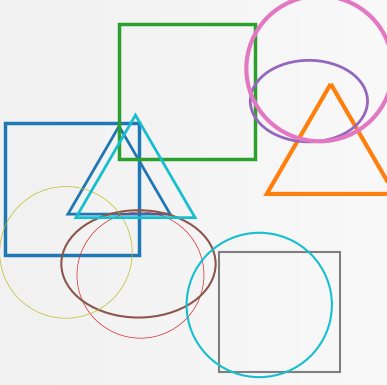[{"shape": "triangle", "thickness": 2, "radius": 0.76, "center": [0.307, 0.52]}, {"shape": "square", "thickness": 2.5, "radius": 0.86, "center": [0.187, 0.509]}, {"shape": "triangle", "thickness": 3, "radius": 0.95, "center": [0.854, 0.592]}, {"shape": "square", "thickness": 2.5, "radius": 0.87, "center": [0.482, 0.762]}, {"shape": "circle", "thickness": 0.5, "radius": 0.82, "center": [0.362, 0.285]}, {"shape": "oval", "thickness": 2, "radius": 0.76, "center": [0.797, 0.737]}, {"shape": "oval", "thickness": 1.5, "radius": 1.0, "center": [0.357, 0.315]}, {"shape": "circle", "thickness": 3, "radius": 0.94, "center": [0.825, 0.822]}, {"shape": "square", "thickness": 1.5, "radius": 0.78, "center": [0.721, 0.189]}, {"shape": "circle", "thickness": 0.5, "radius": 0.86, "center": [0.17, 0.344]}, {"shape": "triangle", "thickness": 2, "radius": 0.89, "center": [0.35, 0.523]}, {"shape": "circle", "thickness": 1.5, "radius": 0.94, "center": [0.669, 0.208]}]